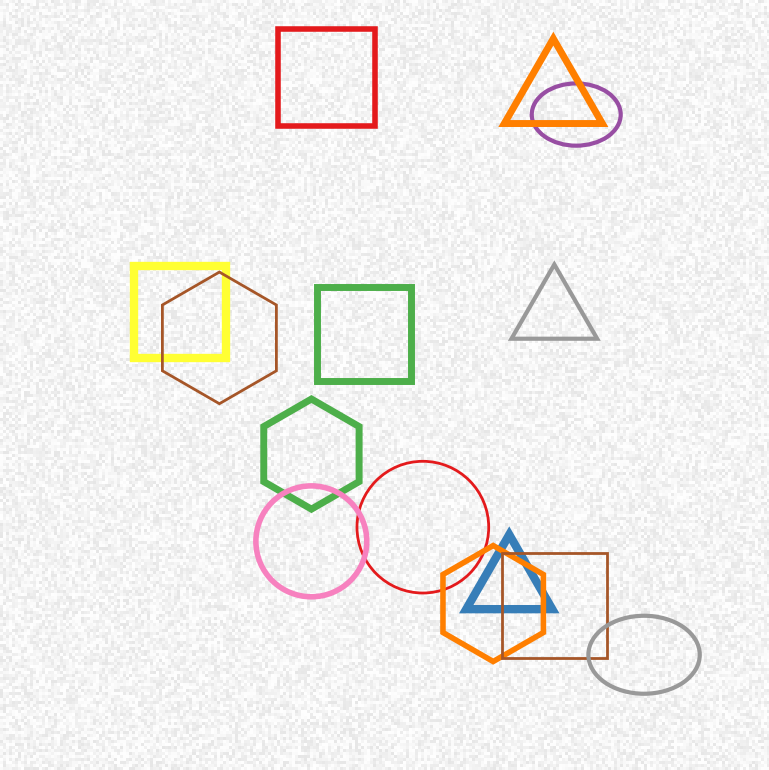[{"shape": "circle", "thickness": 1, "radius": 0.43, "center": [0.549, 0.315]}, {"shape": "square", "thickness": 2, "radius": 0.31, "center": [0.424, 0.899]}, {"shape": "triangle", "thickness": 3, "radius": 0.32, "center": [0.661, 0.241]}, {"shape": "square", "thickness": 2.5, "radius": 0.31, "center": [0.473, 0.566]}, {"shape": "hexagon", "thickness": 2.5, "radius": 0.36, "center": [0.404, 0.41]}, {"shape": "oval", "thickness": 1.5, "radius": 0.29, "center": [0.748, 0.851]}, {"shape": "triangle", "thickness": 2.5, "radius": 0.37, "center": [0.719, 0.876]}, {"shape": "hexagon", "thickness": 2, "radius": 0.38, "center": [0.64, 0.216]}, {"shape": "square", "thickness": 3, "radius": 0.3, "center": [0.234, 0.595]}, {"shape": "hexagon", "thickness": 1, "radius": 0.43, "center": [0.285, 0.561]}, {"shape": "square", "thickness": 1, "radius": 0.34, "center": [0.72, 0.214]}, {"shape": "circle", "thickness": 2, "radius": 0.36, "center": [0.404, 0.297]}, {"shape": "oval", "thickness": 1.5, "radius": 0.36, "center": [0.836, 0.15]}, {"shape": "triangle", "thickness": 1.5, "radius": 0.32, "center": [0.72, 0.592]}]